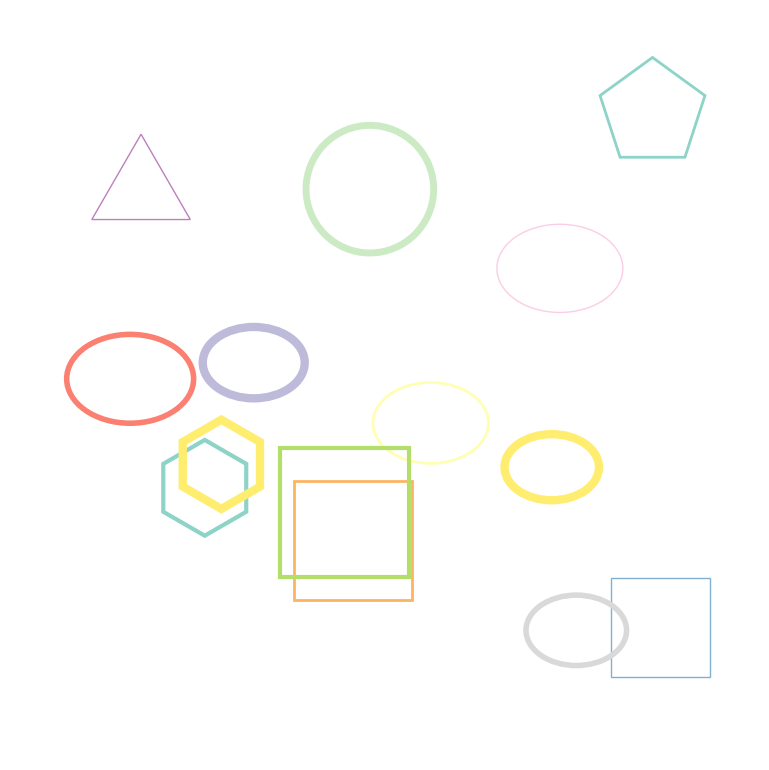[{"shape": "pentagon", "thickness": 1, "radius": 0.36, "center": [0.847, 0.854]}, {"shape": "hexagon", "thickness": 1.5, "radius": 0.31, "center": [0.266, 0.366]}, {"shape": "oval", "thickness": 1, "radius": 0.37, "center": [0.559, 0.451]}, {"shape": "oval", "thickness": 3, "radius": 0.33, "center": [0.33, 0.529]}, {"shape": "oval", "thickness": 2, "radius": 0.41, "center": [0.169, 0.508]}, {"shape": "square", "thickness": 0.5, "radius": 0.32, "center": [0.858, 0.185]}, {"shape": "square", "thickness": 1, "radius": 0.39, "center": [0.458, 0.299]}, {"shape": "square", "thickness": 1.5, "radius": 0.42, "center": [0.448, 0.334]}, {"shape": "oval", "thickness": 0.5, "radius": 0.41, "center": [0.727, 0.651]}, {"shape": "oval", "thickness": 2, "radius": 0.33, "center": [0.748, 0.181]}, {"shape": "triangle", "thickness": 0.5, "radius": 0.37, "center": [0.183, 0.752]}, {"shape": "circle", "thickness": 2.5, "radius": 0.41, "center": [0.48, 0.754]}, {"shape": "oval", "thickness": 3, "radius": 0.31, "center": [0.717, 0.393]}, {"shape": "hexagon", "thickness": 3, "radius": 0.29, "center": [0.287, 0.397]}]